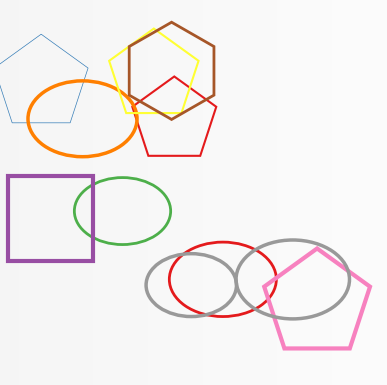[{"shape": "pentagon", "thickness": 1.5, "radius": 0.57, "center": [0.45, 0.687]}, {"shape": "oval", "thickness": 2, "radius": 0.69, "center": [0.575, 0.274]}, {"shape": "pentagon", "thickness": 0.5, "radius": 0.64, "center": [0.106, 0.784]}, {"shape": "oval", "thickness": 2, "radius": 0.62, "center": [0.316, 0.452]}, {"shape": "square", "thickness": 3, "radius": 0.55, "center": [0.13, 0.432]}, {"shape": "oval", "thickness": 2.5, "radius": 0.7, "center": [0.213, 0.691]}, {"shape": "pentagon", "thickness": 1.5, "radius": 0.61, "center": [0.397, 0.804]}, {"shape": "hexagon", "thickness": 2, "radius": 0.63, "center": [0.443, 0.816]}, {"shape": "pentagon", "thickness": 3, "radius": 0.72, "center": [0.818, 0.211]}, {"shape": "oval", "thickness": 2.5, "radius": 0.73, "center": [0.756, 0.274]}, {"shape": "oval", "thickness": 2.5, "radius": 0.58, "center": [0.494, 0.259]}]